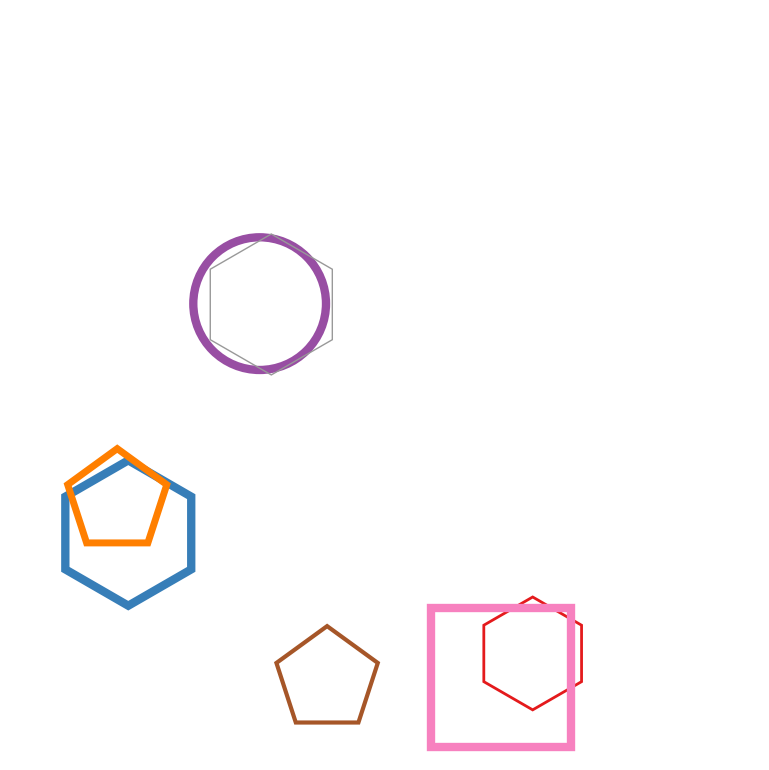[{"shape": "hexagon", "thickness": 1, "radius": 0.37, "center": [0.692, 0.151]}, {"shape": "hexagon", "thickness": 3, "radius": 0.47, "center": [0.167, 0.308]}, {"shape": "circle", "thickness": 3, "radius": 0.43, "center": [0.337, 0.606]}, {"shape": "pentagon", "thickness": 2.5, "radius": 0.34, "center": [0.152, 0.35]}, {"shape": "pentagon", "thickness": 1.5, "radius": 0.35, "center": [0.425, 0.118]}, {"shape": "square", "thickness": 3, "radius": 0.45, "center": [0.651, 0.12]}, {"shape": "hexagon", "thickness": 0.5, "radius": 0.46, "center": [0.352, 0.605]}]